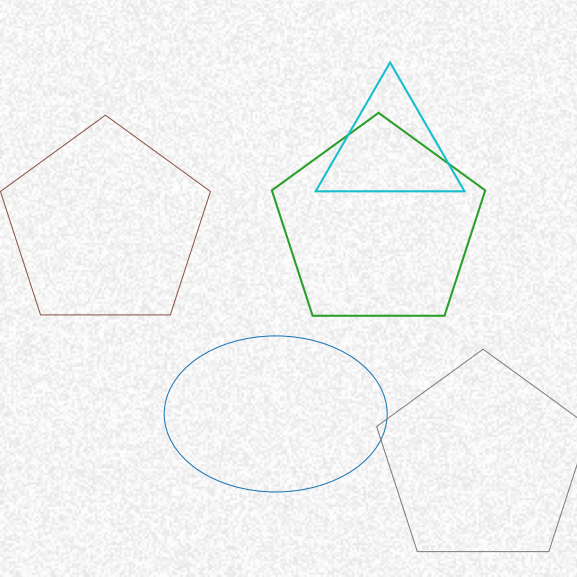[{"shape": "oval", "thickness": 0.5, "radius": 0.97, "center": [0.477, 0.282]}, {"shape": "pentagon", "thickness": 1, "radius": 0.97, "center": [0.656, 0.609]}, {"shape": "pentagon", "thickness": 0.5, "radius": 0.96, "center": [0.183, 0.609]}, {"shape": "pentagon", "thickness": 0.5, "radius": 0.97, "center": [0.836, 0.201]}, {"shape": "triangle", "thickness": 1, "radius": 0.74, "center": [0.675, 0.742]}]